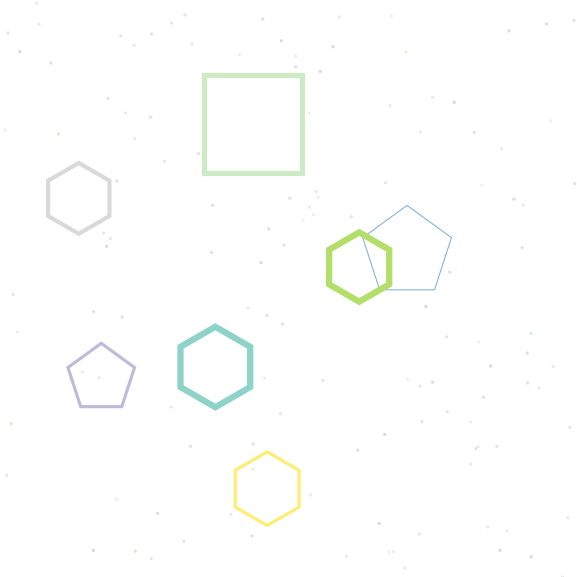[{"shape": "hexagon", "thickness": 3, "radius": 0.35, "center": [0.373, 0.364]}, {"shape": "pentagon", "thickness": 1.5, "radius": 0.3, "center": [0.175, 0.344]}, {"shape": "pentagon", "thickness": 0.5, "radius": 0.4, "center": [0.705, 0.563]}, {"shape": "hexagon", "thickness": 3, "radius": 0.3, "center": [0.622, 0.537]}, {"shape": "hexagon", "thickness": 2, "radius": 0.31, "center": [0.136, 0.656]}, {"shape": "square", "thickness": 2.5, "radius": 0.42, "center": [0.438, 0.784]}, {"shape": "hexagon", "thickness": 1.5, "radius": 0.32, "center": [0.463, 0.153]}]